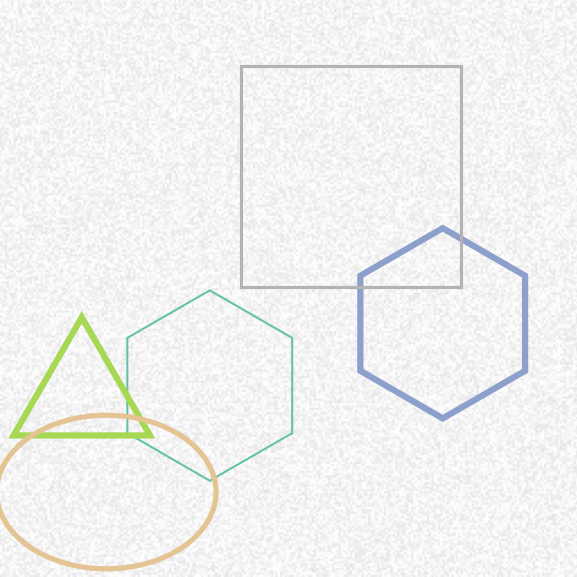[{"shape": "hexagon", "thickness": 1, "radius": 0.82, "center": [0.363, 0.332]}, {"shape": "hexagon", "thickness": 3, "radius": 0.82, "center": [0.767, 0.439]}, {"shape": "triangle", "thickness": 3, "radius": 0.68, "center": [0.142, 0.313]}, {"shape": "oval", "thickness": 2.5, "radius": 0.95, "center": [0.184, 0.147]}, {"shape": "square", "thickness": 1.5, "radius": 0.95, "center": [0.607, 0.693]}]